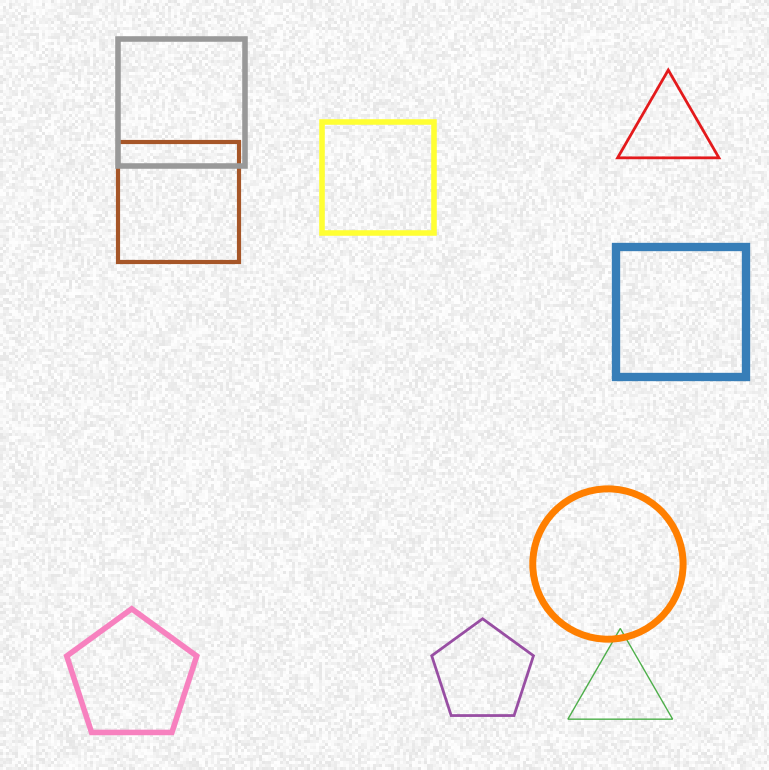[{"shape": "triangle", "thickness": 1, "radius": 0.38, "center": [0.868, 0.833]}, {"shape": "square", "thickness": 3, "radius": 0.42, "center": [0.885, 0.595]}, {"shape": "triangle", "thickness": 0.5, "radius": 0.39, "center": [0.806, 0.105]}, {"shape": "pentagon", "thickness": 1, "radius": 0.35, "center": [0.627, 0.127]}, {"shape": "circle", "thickness": 2.5, "radius": 0.49, "center": [0.79, 0.267]}, {"shape": "square", "thickness": 2, "radius": 0.36, "center": [0.491, 0.769]}, {"shape": "square", "thickness": 1.5, "radius": 0.39, "center": [0.231, 0.738]}, {"shape": "pentagon", "thickness": 2, "radius": 0.44, "center": [0.171, 0.121]}, {"shape": "square", "thickness": 2, "radius": 0.41, "center": [0.236, 0.867]}]